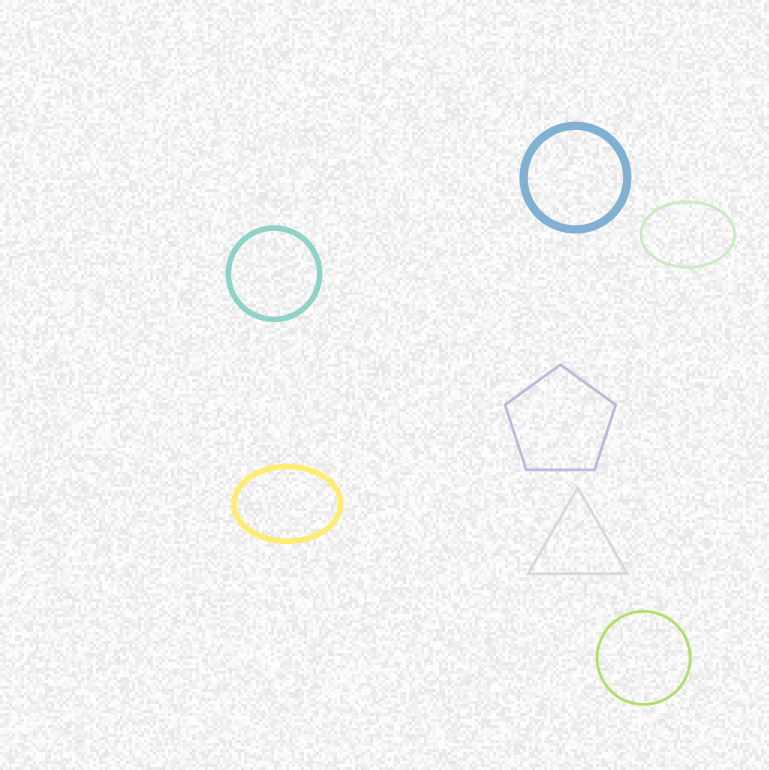[{"shape": "circle", "thickness": 2, "radius": 0.3, "center": [0.356, 0.645]}, {"shape": "pentagon", "thickness": 1, "radius": 0.38, "center": [0.728, 0.451]}, {"shape": "circle", "thickness": 3, "radius": 0.34, "center": [0.747, 0.769]}, {"shape": "circle", "thickness": 1, "radius": 0.3, "center": [0.836, 0.146]}, {"shape": "triangle", "thickness": 1, "radius": 0.37, "center": [0.75, 0.292]}, {"shape": "oval", "thickness": 1, "radius": 0.3, "center": [0.893, 0.695]}, {"shape": "oval", "thickness": 2, "radius": 0.35, "center": [0.373, 0.346]}]